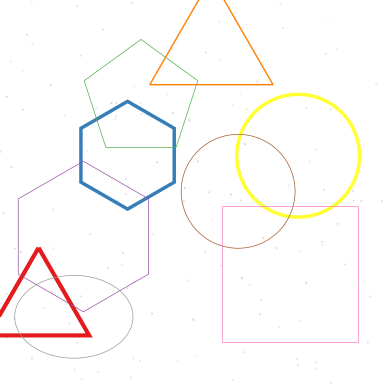[{"shape": "triangle", "thickness": 3, "radius": 0.76, "center": [0.1, 0.205]}, {"shape": "hexagon", "thickness": 2.5, "radius": 0.7, "center": [0.331, 0.597]}, {"shape": "pentagon", "thickness": 0.5, "radius": 0.78, "center": [0.366, 0.742]}, {"shape": "hexagon", "thickness": 0.5, "radius": 0.98, "center": [0.217, 0.386]}, {"shape": "triangle", "thickness": 1, "radius": 0.92, "center": [0.549, 0.873]}, {"shape": "circle", "thickness": 2.5, "radius": 0.8, "center": [0.774, 0.596]}, {"shape": "circle", "thickness": 0.5, "radius": 0.74, "center": [0.619, 0.503]}, {"shape": "square", "thickness": 0.5, "radius": 0.88, "center": [0.752, 0.289]}, {"shape": "oval", "thickness": 0.5, "radius": 0.77, "center": [0.192, 0.177]}]